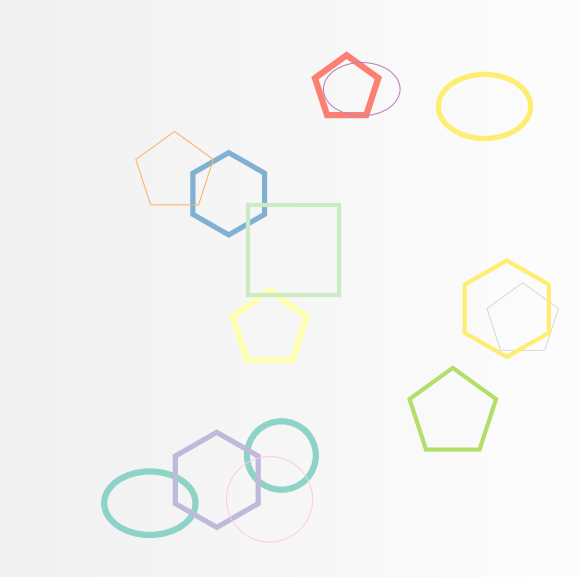[{"shape": "oval", "thickness": 3, "radius": 0.39, "center": [0.258, 0.128]}, {"shape": "circle", "thickness": 3, "radius": 0.3, "center": [0.484, 0.21]}, {"shape": "pentagon", "thickness": 3, "radius": 0.33, "center": [0.464, 0.43]}, {"shape": "hexagon", "thickness": 2.5, "radius": 0.41, "center": [0.373, 0.168]}, {"shape": "pentagon", "thickness": 3, "radius": 0.29, "center": [0.596, 0.846]}, {"shape": "hexagon", "thickness": 2.5, "radius": 0.36, "center": [0.393, 0.664]}, {"shape": "pentagon", "thickness": 0.5, "radius": 0.35, "center": [0.3, 0.701]}, {"shape": "pentagon", "thickness": 2, "radius": 0.39, "center": [0.779, 0.284]}, {"shape": "circle", "thickness": 0.5, "radius": 0.37, "center": [0.464, 0.134]}, {"shape": "pentagon", "thickness": 0.5, "radius": 0.32, "center": [0.899, 0.445]}, {"shape": "oval", "thickness": 0.5, "radius": 0.33, "center": [0.622, 0.845]}, {"shape": "square", "thickness": 2, "radius": 0.39, "center": [0.505, 0.566]}, {"shape": "oval", "thickness": 2.5, "radius": 0.4, "center": [0.834, 0.815]}, {"shape": "hexagon", "thickness": 2, "radius": 0.42, "center": [0.872, 0.465]}]